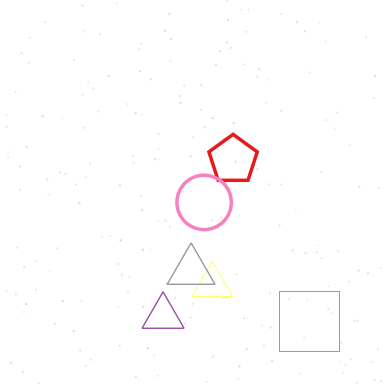[{"shape": "pentagon", "thickness": 2.5, "radius": 0.33, "center": [0.605, 0.585]}, {"shape": "square", "thickness": 0.5, "radius": 0.39, "center": [0.803, 0.167]}, {"shape": "triangle", "thickness": 1, "radius": 0.32, "center": [0.424, 0.179]}, {"shape": "triangle", "thickness": 0.5, "radius": 0.31, "center": [0.551, 0.261]}, {"shape": "circle", "thickness": 2.5, "radius": 0.35, "center": [0.53, 0.474]}, {"shape": "triangle", "thickness": 1, "radius": 0.36, "center": [0.496, 0.297]}]